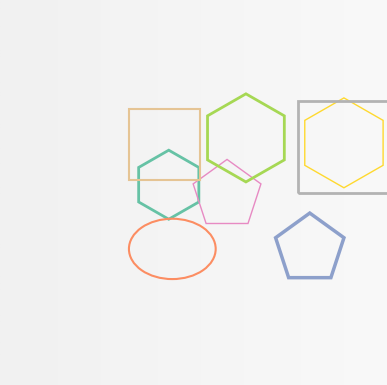[{"shape": "hexagon", "thickness": 2, "radius": 0.45, "center": [0.435, 0.52]}, {"shape": "oval", "thickness": 1.5, "radius": 0.56, "center": [0.445, 0.353]}, {"shape": "pentagon", "thickness": 2.5, "radius": 0.46, "center": [0.799, 0.354]}, {"shape": "pentagon", "thickness": 1, "radius": 0.46, "center": [0.586, 0.494]}, {"shape": "hexagon", "thickness": 2, "radius": 0.57, "center": [0.635, 0.642]}, {"shape": "hexagon", "thickness": 1, "radius": 0.58, "center": [0.888, 0.629]}, {"shape": "square", "thickness": 1.5, "radius": 0.46, "center": [0.424, 0.624]}, {"shape": "square", "thickness": 2, "radius": 0.6, "center": [0.889, 0.619]}]